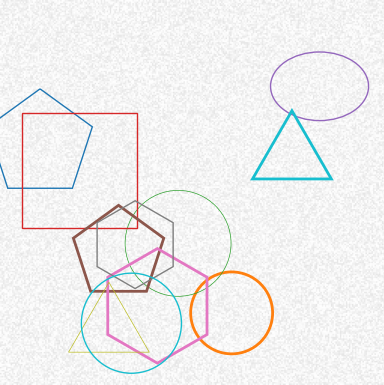[{"shape": "pentagon", "thickness": 1, "radius": 0.71, "center": [0.104, 0.626]}, {"shape": "circle", "thickness": 2, "radius": 0.53, "center": [0.602, 0.187]}, {"shape": "circle", "thickness": 0.5, "radius": 0.69, "center": [0.463, 0.368]}, {"shape": "square", "thickness": 1, "radius": 0.74, "center": [0.207, 0.557]}, {"shape": "oval", "thickness": 1, "radius": 0.64, "center": [0.83, 0.776]}, {"shape": "pentagon", "thickness": 2, "radius": 0.62, "center": [0.308, 0.343]}, {"shape": "hexagon", "thickness": 2, "radius": 0.74, "center": [0.409, 0.206]}, {"shape": "hexagon", "thickness": 1, "radius": 0.57, "center": [0.351, 0.365]}, {"shape": "triangle", "thickness": 0.5, "radius": 0.61, "center": [0.283, 0.146]}, {"shape": "circle", "thickness": 1, "radius": 0.65, "center": [0.341, 0.16]}, {"shape": "triangle", "thickness": 2, "radius": 0.59, "center": [0.758, 0.594]}]